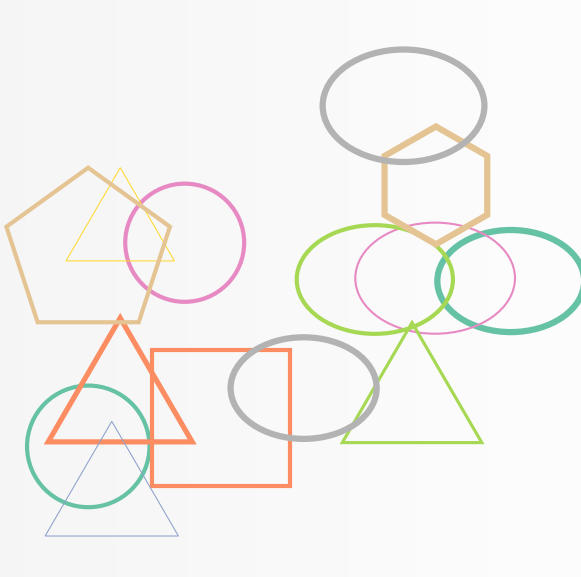[{"shape": "circle", "thickness": 2, "radius": 0.53, "center": [0.152, 0.226]}, {"shape": "oval", "thickness": 3, "radius": 0.63, "center": [0.879, 0.512]}, {"shape": "square", "thickness": 2, "radius": 0.59, "center": [0.38, 0.275]}, {"shape": "triangle", "thickness": 2.5, "radius": 0.71, "center": [0.207, 0.305]}, {"shape": "triangle", "thickness": 0.5, "radius": 0.66, "center": [0.192, 0.137]}, {"shape": "oval", "thickness": 1, "radius": 0.69, "center": [0.749, 0.517]}, {"shape": "circle", "thickness": 2, "radius": 0.51, "center": [0.318, 0.579]}, {"shape": "oval", "thickness": 2, "radius": 0.67, "center": [0.645, 0.515]}, {"shape": "triangle", "thickness": 1.5, "radius": 0.69, "center": [0.709, 0.302]}, {"shape": "triangle", "thickness": 0.5, "radius": 0.54, "center": [0.207, 0.601]}, {"shape": "hexagon", "thickness": 3, "radius": 0.51, "center": [0.75, 0.678]}, {"shape": "pentagon", "thickness": 2, "radius": 0.74, "center": [0.152, 0.561]}, {"shape": "oval", "thickness": 3, "radius": 0.7, "center": [0.694, 0.816]}, {"shape": "oval", "thickness": 3, "radius": 0.63, "center": [0.522, 0.327]}]